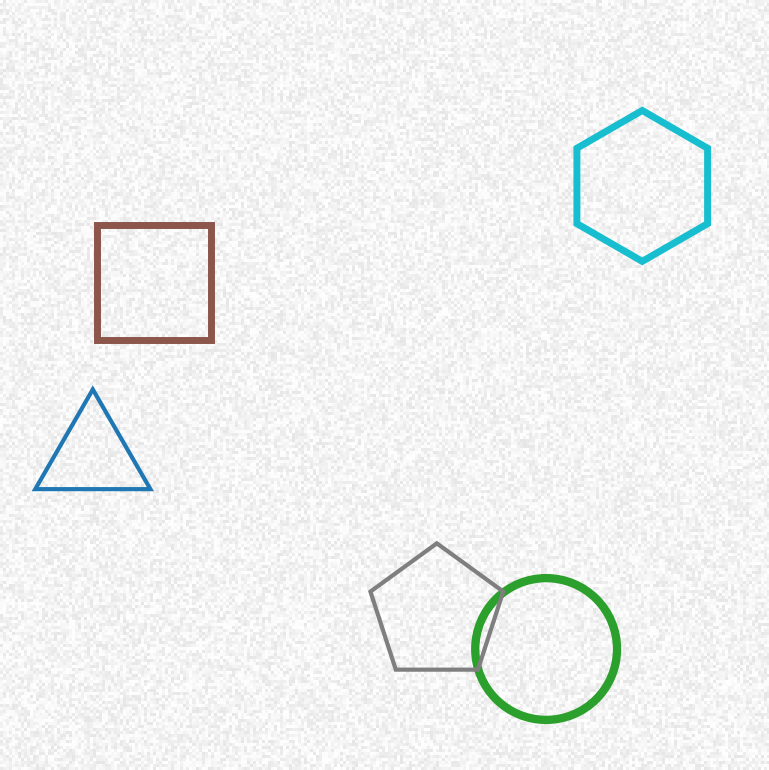[{"shape": "triangle", "thickness": 1.5, "radius": 0.43, "center": [0.121, 0.408]}, {"shape": "circle", "thickness": 3, "radius": 0.46, "center": [0.709, 0.157]}, {"shape": "square", "thickness": 2.5, "radius": 0.37, "center": [0.2, 0.633]}, {"shape": "pentagon", "thickness": 1.5, "radius": 0.45, "center": [0.567, 0.204]}, {"shape": "hexagon", "thickness": 2.5, "radius": 0.49, "center": [0.834, 0.759]}]